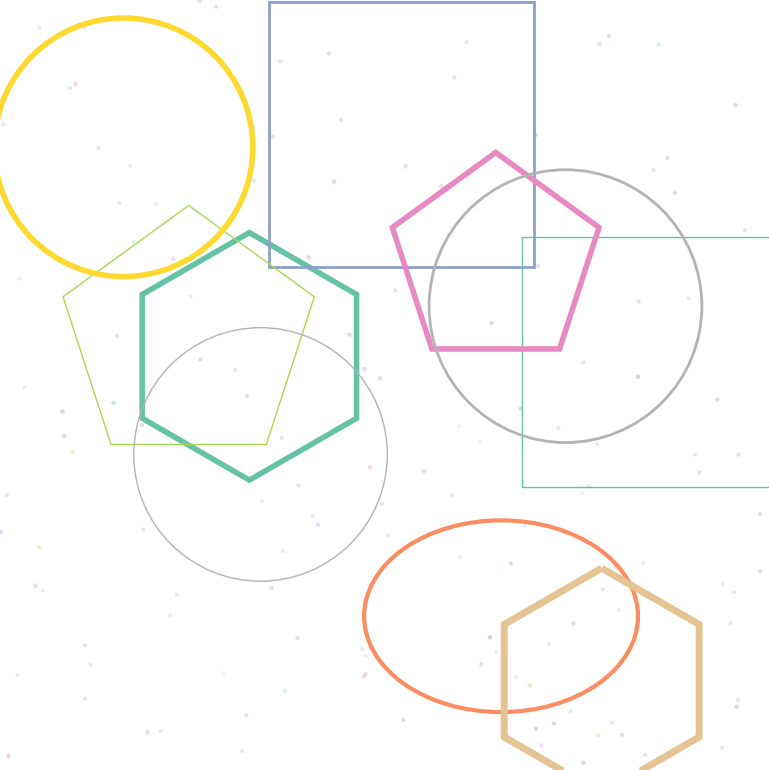[{"shape": "square", "thickness": 0.5, "radius": 0.81, "center": [0.84, 0.53]}, {"shape": "hexagon", "thickness": 2, "radius": 0.8, "center": [0.324, 0.537]}, {"shape": "oval", "thickness": 1.5, "radius": 0.89, "center": [0.651, 0.2]}, {"shape": "square", "thickness": 1, "radius": 0.86, "center": [0.522, 0.826]}, {"shape": "pentagon", "thickness": 2, "radius": 0.71, "center": [0.644, 0.661]}, {"shape": "pentagon", "thickness": 0.5, "radius": 0.86, "center": [0.245, 0.562]}, {"shape": "circle", "thickness": 2, "radius": 0.84, "center": [0.16, 0.809]}, {"shape": "hexagon", "thickness": 2.5, "radius": 0.73, "center": [0.781, 0.116]}, {"shape": "circle", "thickness": 0.5, "radius": 0.82, "center": [0.338, 0.41]}, {"shape": "circle", "thickness": 1, "radius": 0.89, "center": [0.734, 0.602]}]